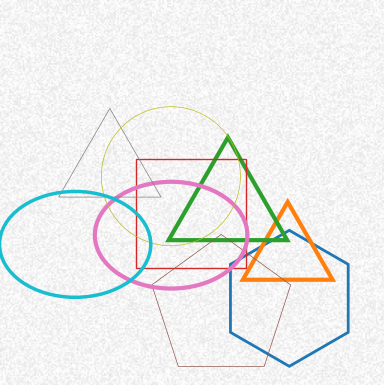[{"shape": "hexagon", "thickness": 2, "radius": 0.88, "center": [0.752, 0.225]}, {"shape": "triangle", "thickness": 3, "radius": 0.67, "center": [0.747, 0.341]}, {"shape": "triangle", "thickness": 3, "radius": 0.89, "center": [0.592, 0.465]}, {"shape": "square", "thickness": 1, "radius": 0.71, "center": [0.497, 0.445]}, {"shape": "pentagon", "thickness": 0.5, "radius": 0.95, "center": [0.575, 0.201]}, {"shape": "oval", "thickness": 3, "radius": 0.99, "center": [0.444, 0.389]}, {"shape": "triangle", "thickness": 0.5, "radius": 0.77, "center": [0.285, 0.565]}, {"shape": "circle", "thickness": 0.5, "radius": 0.9, "center": [0.444, 0.542]}, {"shape": "oval", "thickness": 2.5, "radius": 0.98, "center": [0.195, 0.365]}]